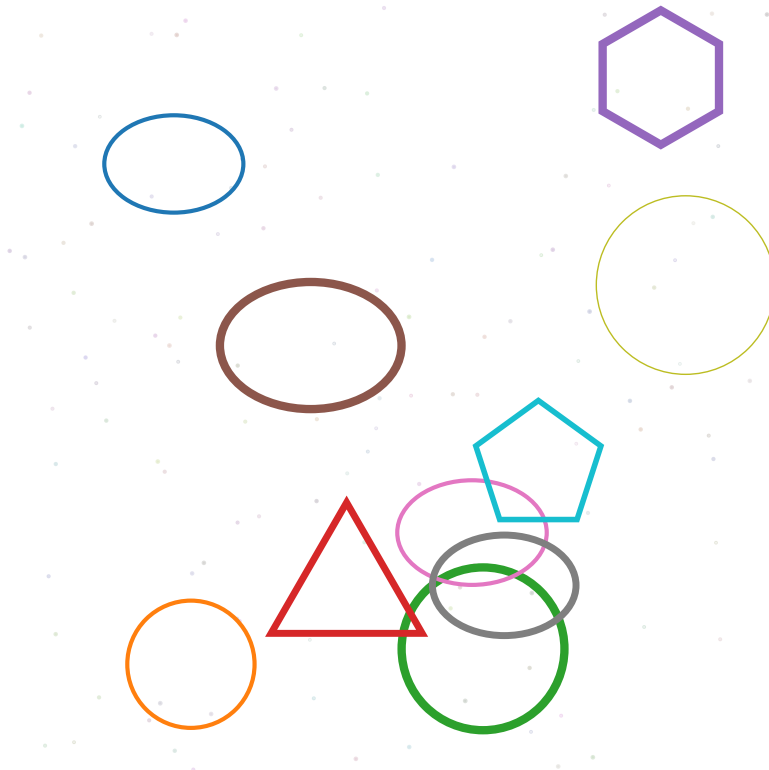[{"shape": "oval", "thickness": 1.5, "radius": 0.45, "center": [0.226, 0.787]}, {"shape": "circle", "thickness": 1.5, "radius": 0.41, "center": [0.248, 0.137]}, {"shape": "circle", "thickness": 3, "radius": 0.53, "center": [0.627, 0.157]}, {"shape": "triangle", "thickness": 2.5, "radius": 0.57, "center": [0.45, 0.234]}, {"shape": "hexagon", "thickness": 3, "radius": 0.44, "center": [0.858, 0.899]}, {"shape": "oval", "thickness": 3, "radius": 0.59, "center": [0.404, 0.551]}, {"shape": "oval", "thickness": 1.5, "radius": 0.49, "center": [0.613, 0.308]}, {"shape": "oval", "thickness": 2.5, "radius": 0.47, "center": [0.655, 0.24]}, {"shape": "circle", "thickness": 0.5, "radius": 0.58, "center": [0.89, 0.63]}, {"shape": "pentagon", "thickness": 2, "radius": 0.43, "center": [0.699, 0.394]}]